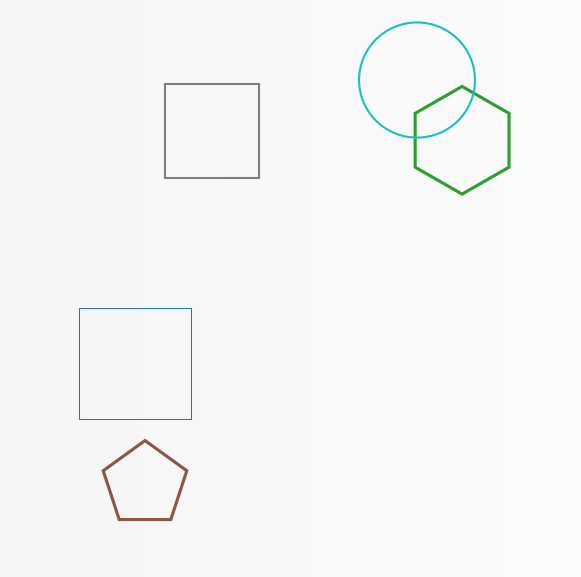[{"shape": "square", "thickness": 0.5, "radius": 0.48, "center": [0.233, 0.37]}, {"shape": "hexagon", "thickness": 1.5, "radius": 0.47, "center": [0.795, 0.756]}, {"shape": "pentagon", "thickness": 1.5, "radius": 0.38, "center": [0.249, 0.161]}, {"shape": "square", "thickness": 1, "radius": 0.4, "center": [0.364, 0.773]}, {"shape": "circle", "thickness": 1, "radius": 0.5, "center": [0.717, 0.861]}]